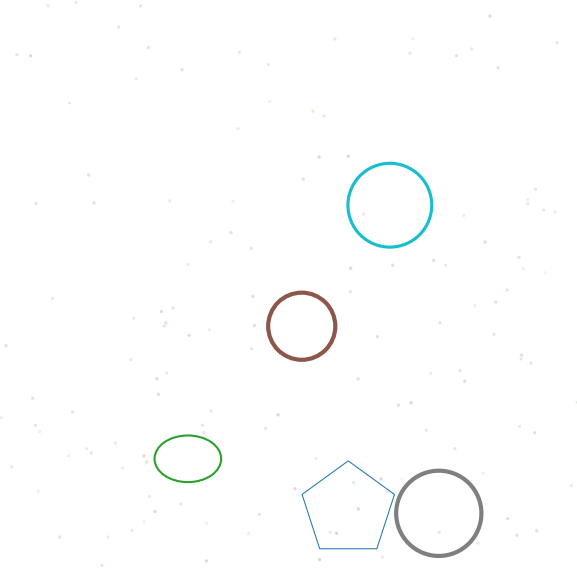[{"shape": "pentagon", "thickness": 0.5, "radius": 0.42, "center": [0.603, 0.117]}, {"shape": "oval", "thickness": 1, "radius": 0.29, "center": [0.325, 0.205]}, {"shape": "circle", "thickness": 2, "radius": 0.29, "center": [0.522, 0.434]}, {"shape": "circle", "thickness": 2, "radius": 0.37, "center": [0.76, 0.11]}, {"shape": "circle", "thickness": 1.5, "radius": 0.36, "center": [0.675, 0.644]}]